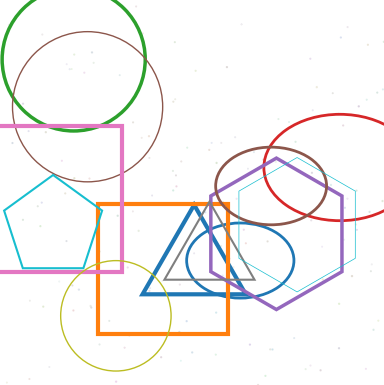[{"shape": "triangle", "thickness": 3, "radius": 0.77, "center": [0.504, 0.313]}, {"shape": "oval", "thickness": 2, "radius": 0.7, "center": [0.624, 0.323]}, {"shape": "square", "thickness": 3, "radius": 0.84, "center": [0.423, 0.302]}, {"shape": "circle", "thickness": 2.5, "radius": 0.93, "center": [0.191, 0.846]}, {"shape": "oval", "thickness": 2, "radius": 0.99, "center": [0.883, 0.565]}, {"shape": "hexagon", "thickness": 2.5, "radius": 0.98, "center": [0.718, 0.393]}, {"shape": "oval", "thickness": 2, "radius": 0.72, "center": [0.704, 0.517]}, {"shape": "circle", "thickness": 1, "radius": 0.98, "center": [0.228, 0.723]}, {"shape": "square", "thickness": 3, "radius": 0.95, "center": [0.128, 0.484]}, {"shape": "triangle", "thickness": 1.5, "radius": 0.68, "center": [0.544, 0.341]}, {"shape": "circle", "thickness": 1, "radius": 0.72, "center": [0.301, 0.18]}, {"shape": "pentagon", "thickness": 1.5, "radius": 0.67, "center": [0.138, 0.412]}, {"shape": "hexagon", "thickness": 0.5, "radius": 0.87, "center": [0.772, 0.416]}]